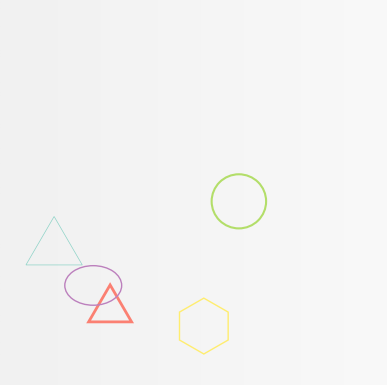[{"shape": "triangle", "thickness": 0.5, "radius": 0.42, "center": [0.14, 0.354]}, {"shape": "triangle", "thickness": 2, "radius": 0.32, "center": [0.284, 0.196]}, {"shape": "circle", "thickness": 1.5, "radius": 0.35, "center": [0.616, 0.477]}, {"shape": "oval", "thickness": 1, "radius": 0.37, "center": [0.241, 0.259]}, {"shape": "hexagon", "thickness": 1, "radius": 0.36, "center": [0.526, 0.153]}]